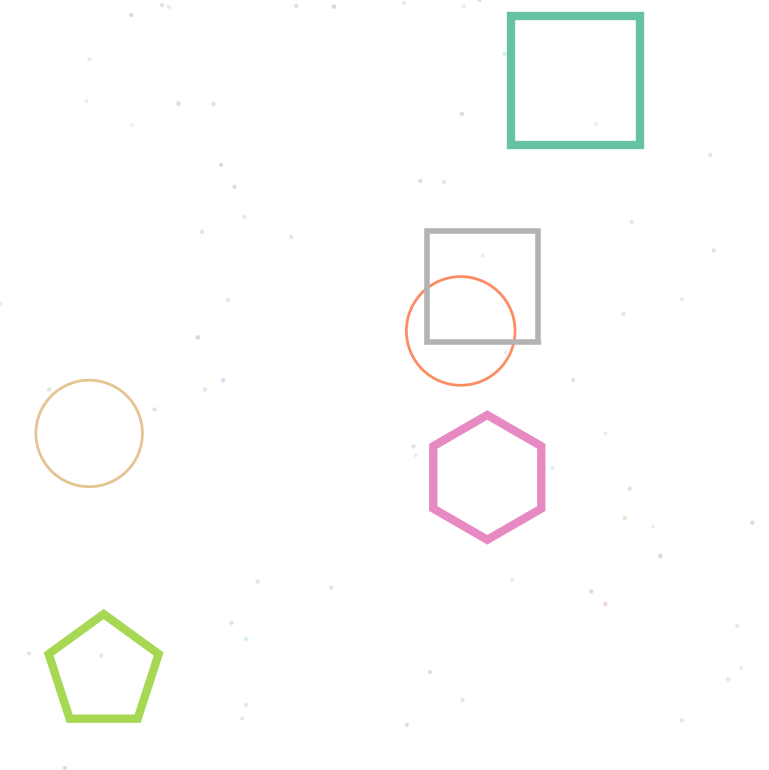[{"shape": "square", "thickness": 3, "radius": 0.42, "center": [0.748, 0.895]}, {"shape": "circle", "thickness": 1, "radius": 0.35, "center": [0.598, 0.57]}, {"shape": "hexagon", "thickness": 3, "radius": 0.4, "center": [0.633, 0.38]}, {"shape": "pentagon", "thickness": 3, "radius": 0.38, "center": [0.135, 0.127]}, {"shape": "circle", "thickness": 1, "radius": 0.35, "center": [0.116, 0.437]}, {"shape": "square", "thickness": 2, "radius": 0.36, "center": [0.626, 0.628]}]